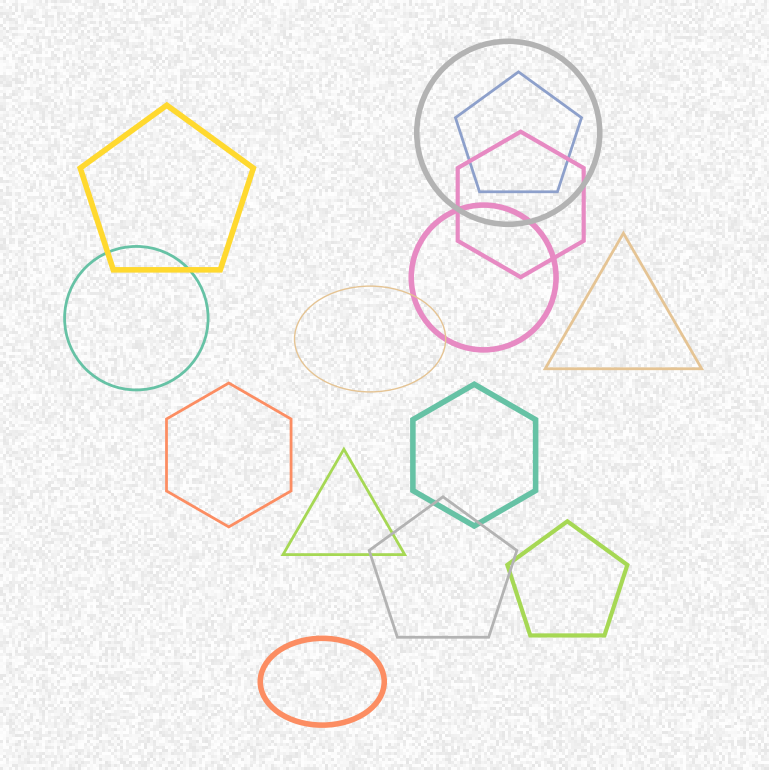[{"shape": "hexagon", "thickness": 2, "radius": 0.46, "center": [0.616, 0.409]}, {"shape": "circle", "thickness": 1, "radius": 0.47, "center": [0.177, 0.587]}, {"shape": "oval", "thickness": 2, "radius": 0.4, "center": [0.419, 0.115]}, {"shape": "hexagon", "thickness": 1, "radius": 0.47, "center": [0.297, 0.409]}, {"shape": "pentagon", "thickness": 1, "radius": 0.43, "center": [0.673, 0.821]}, {"shape": "hexagon", "thickness": 1.5, "radius": 0.47, "center": [0.676, 0.735]}, {"shape": "circle", "thickness": 2, "radius": 0.47, "center": [0.628, 0.64]}, {"shape": "pentagon", "thickness": 1.5, "radius": 0.41, "center": [0.737, 0.241]}, {"shape": "triangle", "thickness": 1, "radius": 0.46, "center": [0.447, 0.325]}, {"shape": "pentagon", "thickness": 2, "radius": 0.59, "center": [0.217, 0.745]}, {"shape": "triangle", "thickness": 1, "radius": 0.59, "center": [0.81, 0.58]}, {"shape": "oval", "thickness": 0.5, "radius": 0.49, "center": [0.481, 0.56]}, {"shape": "pentagon", "thickness": 1, "radius": 0.5, "center": [0.575, 0.254]}, {"shape": "circle", "thickness": 2, "radius": 0.59, "center": [0.66, 0.828]}]